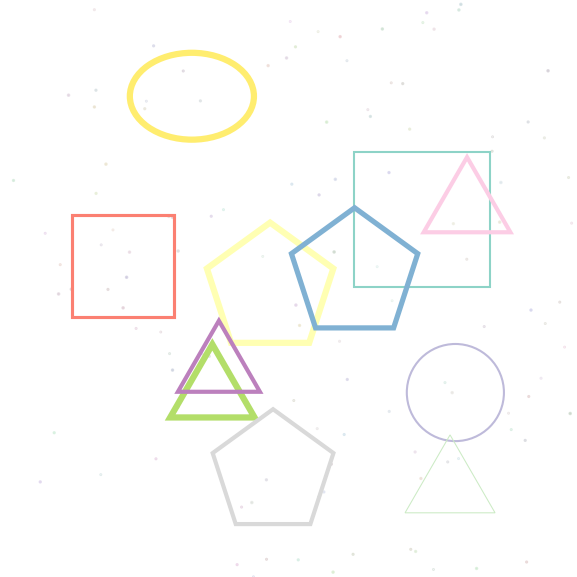[{"shape": "square", "thickness": 1, "radius": 0.59, "center": [0.731, 0.619]}, {"shape": "pentagon", "thickness": 3, "radius": 0.58, "center": [0.468, 0.499]}, {"shape": "circle", "thickness": 1, "radius": 0.42, "center": [0.789, 0.319]}, {"shape": "square", "thickness": 1.5, "radius": 0.45, "center": [0.213, 0.539]}, {"shape": "pentagon", "thickness": 2.5, "radius": 0.57, "center": [0.614, 0.524]}, {"shape": "triangle", "thickness": 3, "radius": 0.42, "center": [0.368, 0.318]}, {"shape": "triangle", "thickness": 2, "radius": 0.43, "center": [0.809, 0.64]}, {"shape": "pentagon", "thickness": 2, "radius": 0.55, "center": [0.473, 0.181]}, {"shape": "triangle", "thickness": 2, "radius": 0.41, "center": [0.379, 0.362]}, {"shape": "triangle", "thickness": 0.5, "radius": 0.45, "center": [0.779, 0.156]}, {"shape": "oval", "thickness": 3, "radius": 0.54, "center": [0.332, 0.833]}]